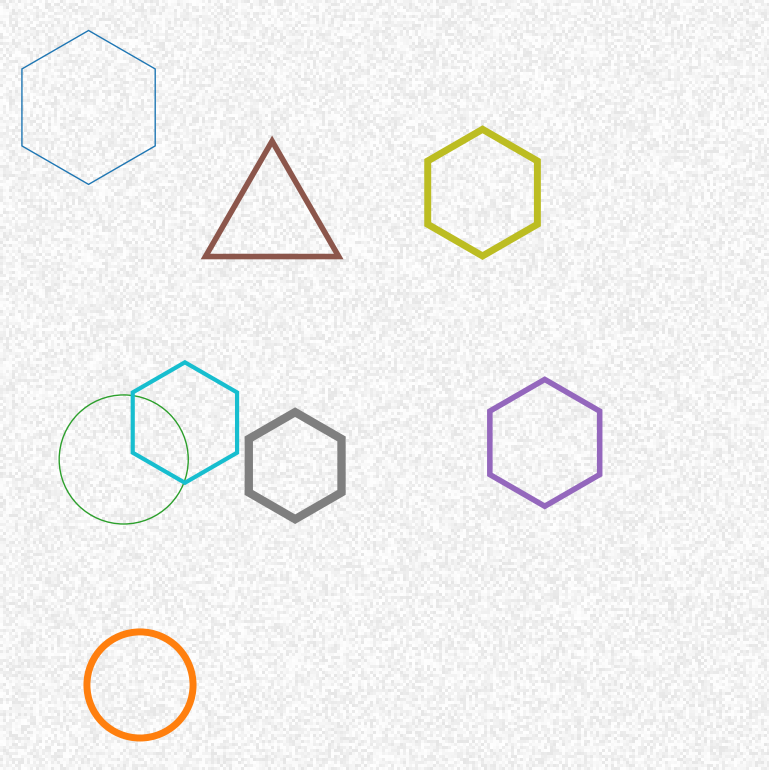[{"shape": "hexagon", "thickness": 0.5, "radius": 0.5, "center": [0.115, 0.86]}, {"shape": "circle", "thickness": 2.5, "radius": 0.34, "center": [0.182, 0.11]}, {"shape": "circle", "thickness": 0.5, "radius": 0.42, "center": [0.161, 0.403]}, {"shape": "hexagon", "thickness": 2, "radius": 0.41, "center": [0.707, 0.425]}, {"shape": "triangle", "thickness": 2, "radius": 0.5, "center": [0.353, 0.717]}, {"shape": "hexagon", "thickness": 3, "radius": 0.35, "center": [0.383, 0.395]}, {"shape": "hexagon", "thickness": 2.5, "radius": 0.41, "center": [0.627, 0.75]}, {"shape": "hexagon", "thickness": 1.5, "radius": 0.39, "center": [0.24, 0.451]}]